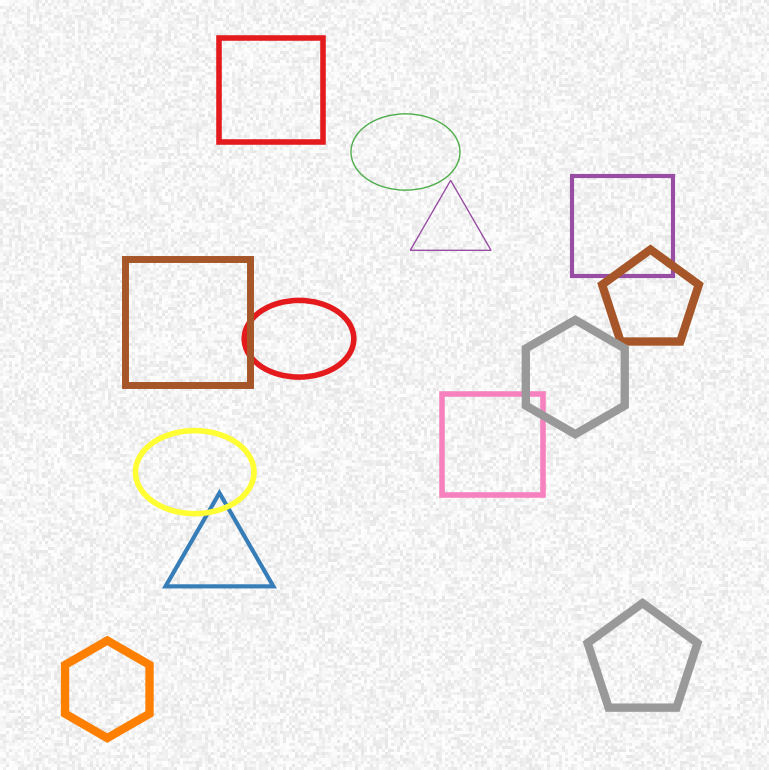[{"shape": "oval", "thickness": 2, "radius": 0.36, "center": [0.388, 0.56]}, {"shape": "square", "thickness": 2, "radius": 0.34, "center": [0.352, 0.883]}, {"shape": "triangle", "thickness": 1.5, "radius": 0.4, "center": [0.285, 0.279]}, {"shape": "oval", "thickness": 0.5, "radius": 0.35, "center": [0.527, 0.803]}, {"shape": "triangle", "thickness": 0.5, "radius": 0.3, "center": [0.585, 0.705]}, {"shape": "square", "thickness": 1.5, "radius": 0.33, "center": [0.808, 0.706]}, {"shape": "hexagon", "thickness": 3, "radius": 0.32, "center": [0.139, 0.105]}, {"shape": "oval", "thickness": 2, "radius": 0.38, "center": [0.253, 0.387]}, {"shape": "pentagon", "thickness": 3, "radius": 0.33, "center": [0.845, 0.61]}, {"shape": "square", "thickness": 2.5, "radius": 0.41, "center": [0.244, 0.582]}, {"shape": "square", "thickness": 2, "radius": 0.33, "center": [0.64, 0.423]}, {"shape": "hexagon", "thickness": 3, "radius": 0.37, "center": [0.747, 0.51]}, {"shape": "pentagon", "thickness": 3, "radius": 0.38, "center": [0.834, 0.142]}]